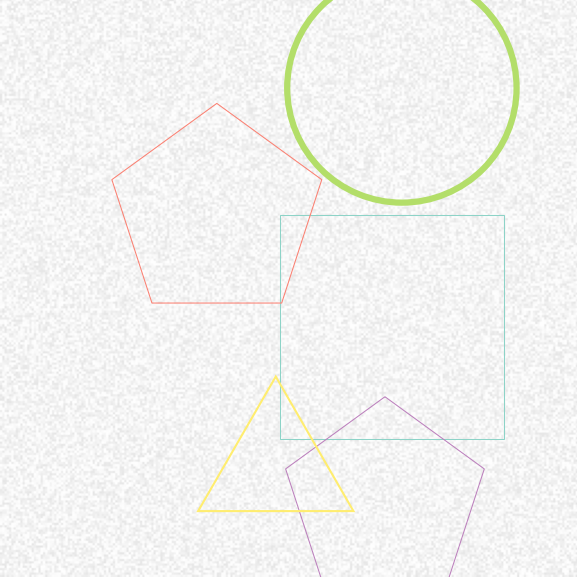[{"shape": "square", "thickness": 0.5, "radius": 0.97, "center": [0.678, 0.432]}, {"shape": "pentagon", "thickness": 0.5, "radius": 0.96, "center": [0.375, 0.629]}, {"shape": "circle", "thickness": 3, "radius": 0.99, "center": [0.696, 0.847]}, {"shape": "pentagon", "thickness": 0.5, "radius": 0.9, "center": [0.667, 0.131]}, {"shape": "triangle", "thickness": 1, "radius": 0.78, "center": [0.478, 0.192]}]